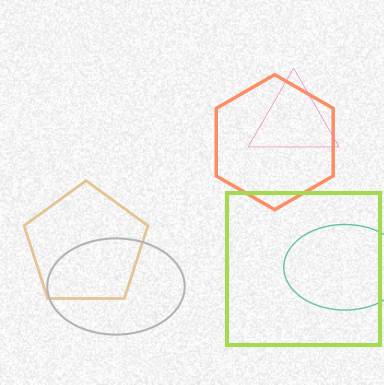[{"shape": "oval", "thickness": 1, "radius": 0.79, "center": [0.896, 0.306]}, {"shape": "hexagon", "thickness": 2.5, "radius": 0.88, "center": [0.714, 0.631]}, {"shape": "triangle", "thickness": 0.5, "radius": 0.68, "center": [0.763, 0.687]}, {"shape": "square", "thickness": 3, "radius": 0.99, "center": [0.788, 0.301]}, {"shape": "pentagon", "thickness": 2, "radius": 0.85, "center": [0.223, 0.362]}, {"shape": "oval", "thickness": 1.5, "radius": 0.89, "center": [0.301, 0.256]}]